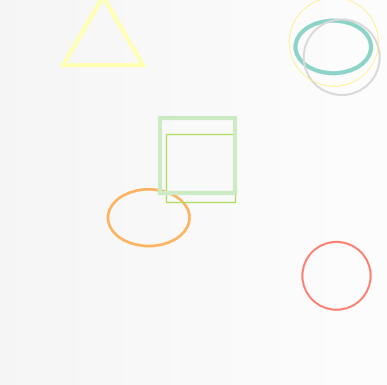[{"shape": "oval", "thickness": 3, "radius": 0.49, "center": [0.86, 0.878]}, {"shape": "triangle", "thickness": 3, "radius": 0.59, "center": [0.266, 0.89]}, {"shape": "circle", "thickness": 1.5, "radius": 0.44, "center": [0.868, 0.284]}, {"shape": "oval", "thickness": 2, "radius": 0.53, "center": [0.384, 0.435]}, {"shape": "square", "thickness": 1, "radius": 0.44, "center": [0.517, 0.564]}, {"shape": "circle", "thickness": 1.5, "radius": 0.49, "center": [0.882, 0.851]}, {"shape": "square", "thickness": 3, "radius": 0.48, "center": [0.51, 0.595]}, {"shape": "circle", "thickness": 0.5, "radius": 0.58, "center": [0.861, 0.891]}]